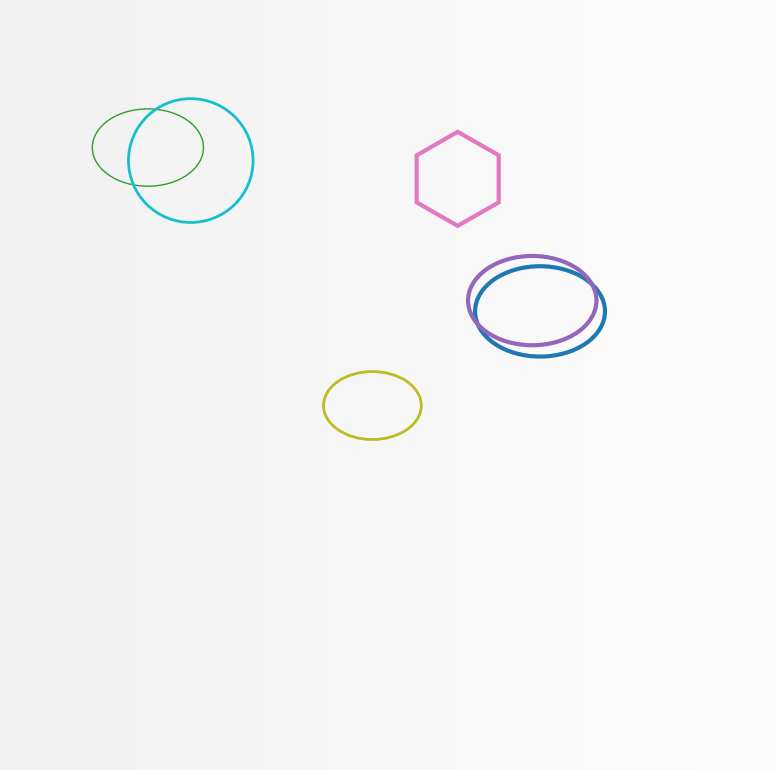[{"shape": "oval", "thickness": 1.5, "radius": 0.42, "center": [0.697, 0.596]}, {"shape": "oval", "thickness": 0.5, "radius": 0.36, "center": [0.191, 0.808]}, {"shape": "oval", "thickness": 1.5, "radius": 0.41, "center": [0.687, 0.61]}, {"shape": "hexagon", "thickness": 1.5, "radius": 0.31, "center": [0.591, 0.768]}, {"shape": "oval", "thickness": 1, "radius": 0.32, "center": [0.481, 0.473]}, {"shape": "circle", "thickness": 1, "radius": 0.4, "center": [0.246, 0.791]}]